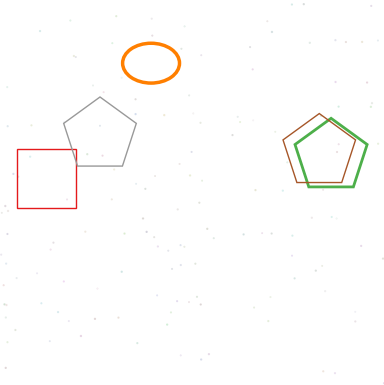[{"shape": "square", "thickness": 1, "radius": 0.39, "center": [0.121, 0.536]}, {"shape": "pentagon", "thickness": 2, "radius": 0.49, "center": [0.86, 0.594]}, {"shape": "oval", "thickness": 2.5, "radius": 0.37, "center": [0.392, 0.836]}, {"shape": "pentagon", "thickness": 1, "radius": 0.5, "center": [0.829, 0.606]}, {"shape": "pentagon", "thickness": 1, "radius": 0.5, "center": [0.26, 0.649]}]